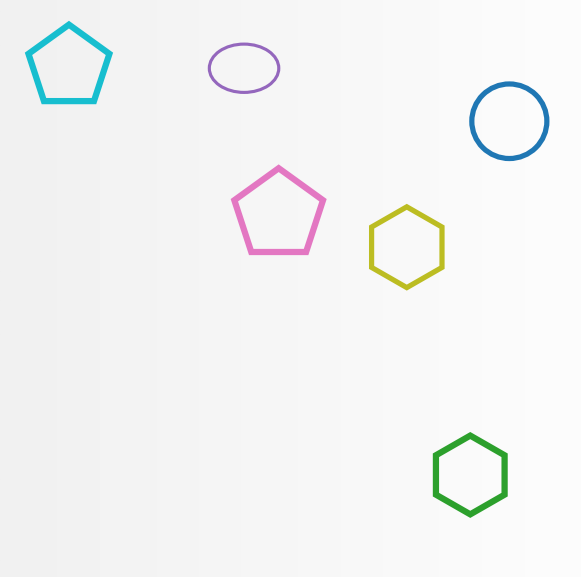[{"shape": "circle", "thickness": 2.5, "radius": 0.32, "center": [0.876, 0.789]}, {"shape": "hexagon", "thickness": 3, "radius": 0.34, "center": [0.809, 0.177]}, {"shape": "oval", "thickness": 1.5, "radius": 0.3, "center": [0.42, 0.881]}, {"shape": "pentagon", "thickness": 3, "radius": 0.4, "center": [0.479, 0.628]}, {"shape": "hexagon", "thickness": 2.5, "radius": 0.35, "center": [0.7, 0.571]}, {"shape": "pentagon", "thickness": 3, "radius": 0.37, "center": [0.119, 0.883]}]